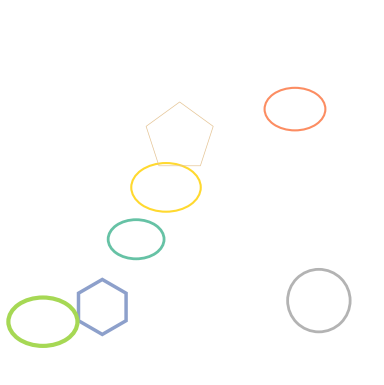[{"shape": "oval", "thickness": 2, "radius": 0.36, "center": [0.354, 0.379]}, {"shape": "oval", "thickness": 1.5, "radius": 0.39, "center": [0.766, 0.717]}, {"shape": "hexagon", "thickness": 2.5, "radius": 0.36, "center": [0.266, 0.203]}, {"shape": "oval", "thickness": 3, "radius": 0.45, "center": [0.111, 0.164]}, {"shape": "oval", "thickness": 1.5, "radius": 0.45, "center": [0.431, 0.513]}, {"shape": "pentagon", "thickness": 0.5, "radius": 0.46, "center": [0.467, 0.644]}, {"shape": "circle", "thickness": 2, "radius": 0.41, "center": [0.828, 0.219]}]